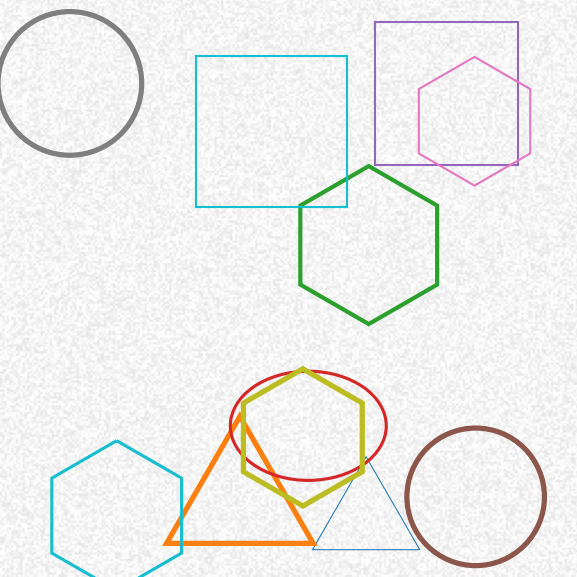[{"shape": "triangle", "thickness": 0.5, "radius": 0.54, "center": [0.634, 0.101]}, {"shape": "triangle", "thickness": 2.5, "radius": 0.73, "center": [0.415, 0.132]}, {"shape": "hexagon", "thickness": 2, "radius": 0.68, "center": [0.638, 0.575]}, {"shape": "oval", "thickness": 1.5, "radius": 0.68, "center": [0.534, 0.262]}, {"shape": "square", "thickness": 1, "radius": 0.62, "center": [0.773, 0.838]}, {"shape": "circle", "thickness": 2.5, "radius": 0.6, "center": [0.824, 0.139]}, {"shape": "hexagon", "thickness": 1, "radius": 0.56, "center": [0.822, 0.789]}, {"shape": "circle", "thickness": 2.5, "radius": 0.62, "center": [0.121, 0.855]}, {"shape": "hexagon", "thickness": 2.5, "radius": 0.59, "center": [0.524, 0.242]}, {"shape": "hexagon", "thickness": 1.5, "radius": 0.65, "center": [0.202, 0.106]}, {"shape": "square", "thickness": 1, "radius": 0.65, "center": [0.47, 0.772]}]